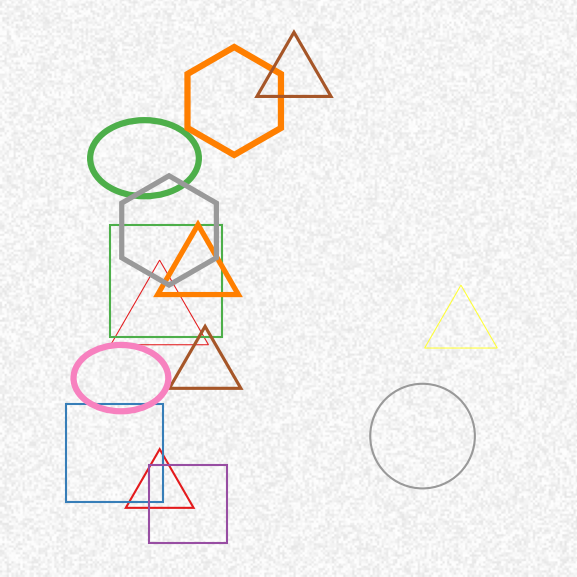[{"shape": "triangle", "thickness": 1, "radius": 0.34, "center": [0.277, 0.154]}, {"shape": "triangle", "thickness": 0.5, "radius": 0.49, "center": [0.276, 0.451]}, {"shape": "square", "thickness": 1, "radius": 0.42, "center": [0.198, 0.215]}, {"shape": "oval", "thickness": 3, "radius": 0.47, "center": [0.25, 0.725]}, {"shape": "square", "thickness": 1, "radius": 0.49, "center": [0.287, 0.512]}, {"shape": "square", "thickness": 1, "radius": 0.34, "center": [0.326, 0.126]}, {"shape": "triangle", "thickness": 2.5, "radius": 0.4, "center": [0.343, 0.529]}, {"shape": "hexagon", "thickness": 3, "radius": 0.47, "center": [0.406, 0.824]}, {"shape": "triangle", "thickness": 0.5, "radius": 0.36, "center": [0.798, 0.433]}, {"shape": "triangle", "thickness": 1.5, "radius": 0.36, "center": [0.355, 0.362]}, {"shape": "triangle", "thickness": 1.5, "radius": 0.37, "center": [0.509, 0.869]}, {"shape": "oval", "thickness": 3, "radius": 0.41, "center": [0.209, 0.344]}, {"shape": "hexagon", "thickness": 2.5, "radius": 0.47, "center": [0.293, 0.6]}, {"shape": "circle", "thickness": 1, "radius": 0.45, "center": [0.732, 0.244]}]